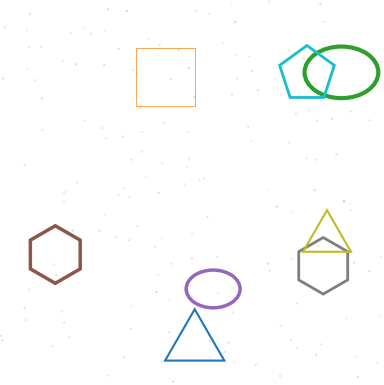[{"shape": "triangle", "thickness": 1.5, "radius": 0.44, "center": [0.506, 0.108]}, {"shape": "square", "thickness": 0.5, "radius": 0.38, "center": [0.43, 0.8]}, {"shape": "oval", "thickness": 3, "radius": 0.48, "center": [0.887, 0.812]}, {"shape": "oval", "thickness": 2.5, "radius": 0.35, "center": [0.554, 0.25]}, {"shape": "hexagon", "thickness": 2.5, "radius": 0.37, "center": [0.144, 0.339]}, {"shape": "hexagon", "thickness": 2, "radius": 0.37, "center": [0.84, 0.31]}, {"shape": "triangle", "thickness": 1.5, "radius": 0.36, "center": [0.849, 0.382]}, {"shape": "pentagon", "thickness": 2, "radius": 0.37, "center": [0.797, 0.807]}]